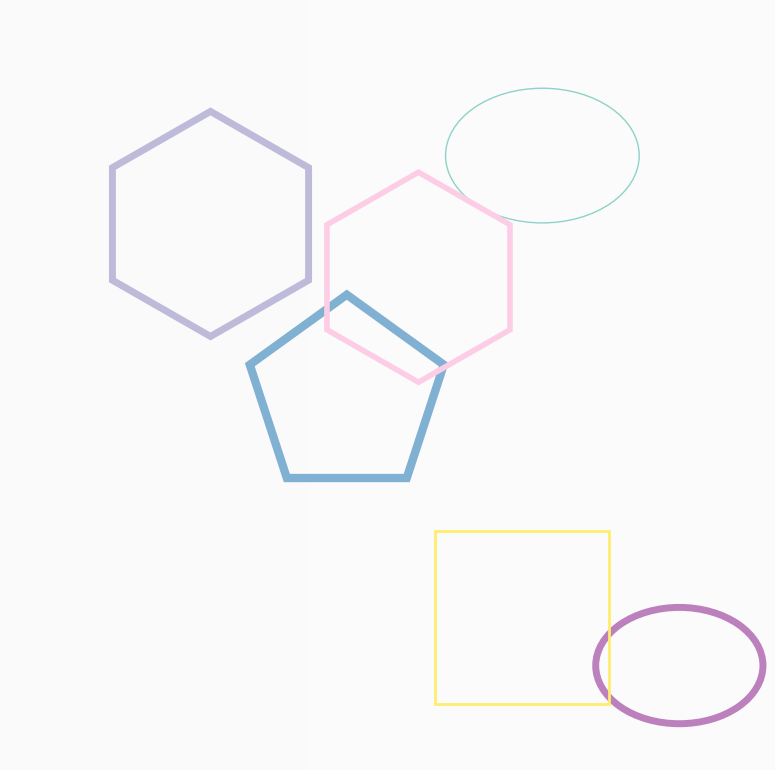[{"shape": "oval", "thickness": 0.5, "radius": 0.62, "center": [0.7, 0.798]}, {"shape": "hexagon", "thickness": 2.5, "radius": 0.73, "center": [0.272, 0.709]}, {"shape": "pentagon", "thickness": 3, "radius": 0.66, "center": [0.447, 0.486]}, {"shape": "hexagon", "thickness": 2, "radius": 0.68, "center": [0.54, 0.64]}, {"shape": "oval", "thickness": 2.5, "radius": 0.54, "center": [0.877, 0.136]}, {"shape": "square", "thickness": 1, "radius": 0.56, "center": [0.674, 0.198]}]